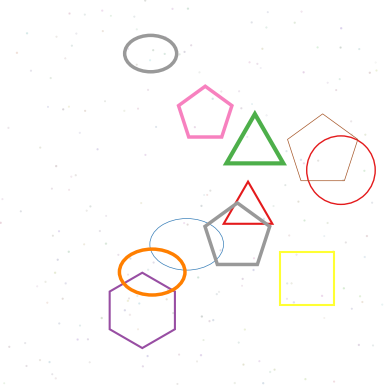[{"shape": "triangle", "thickness": 1.5, "radius": 0.36, "center": [0.644, 0.455]}, {"shape": "circle", "thickness": 1, "radius": 0.44, "center": [0.886, 0.558]}, {"shape": "oval", "thickness": 0.5, "radius": 0.48, "center": [0.485, 0.365]}, {"shape": "triangle", "thickness": 3, "radius": 0.43, "center": [0.662, 0.618]}, {"shape": "hexagon", "thickness": 1.5, "radius": 0.49, "center": [0.37, 0.194]}, {"shape": "oval", "thickness": 2.5, "radius": 0.43, "center": [0.395, 0.293]}, {"shape": "square", "thickness": 1.5, "radius": 0.35, "center": [0.798, 0.277]}, {"shape": "pentagon", "thickness": 0.5, "radius": 0.48, "center": [0.838, 0.608]}, {"shape": "pentagon", "thickness": 2.5, "radius": 0.36, "center": [0.533, 0.703]}, {"shape": "pentagon", "thickness": 2.5, "radius": 0.44, "center": [0.617, 0.385]}, {"shape": "oval", "thickness": 2.5, "radius": 0.34, "center": [0.391, 0.861]}]